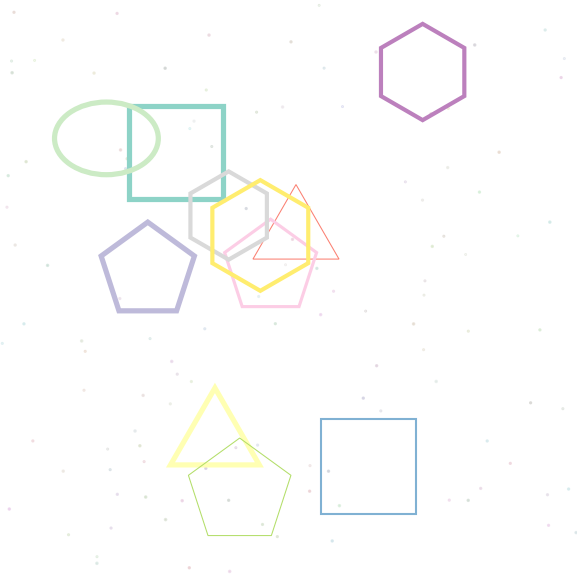[{"shape": "square", "thickness": 2.5, "radius": 0.41, "center": [0.304, 0.735]}, {"shape": "triangle", "thickness": 2.5, "radius": 0.44, "center": [0.372, 0.239]}, {"shape": "pentagon", "thickness": 2.5, "radius": 0.42, "center": [0.256, 0.53]}, {"shape": "triangle", "thickness": 0.5, "radius": 0.43, "center": [0.513, 0.594]}, {"shape": "square", "thickness": 1, "radius": 0.41, "center": [0.638, 0.191]}, {"shape": "pentagon", "thickness": 0.5, "radius": 0.47, "center": [0.415, 0.147]}, {"shape": "pentagon", "thickness": 1.5, "radius": 0.42, "center": [0.469, 0.536]}, {"shape": "hexagon", "thickness": 2, "radius": 0.38, "center": [0.396, 0.626]}, {"shape": "hexagon", "thickness": 2, "radius": 0.42, "center": [0.732, 0.874]}, {"shape": "oval", "thickness": 2.5, "radius": 0.45, "center": [0.184, 0.76]}, {"shape": "hexagon", "thickness": 2, "radius": 0.48, "center": [0.451, 0.591]}]